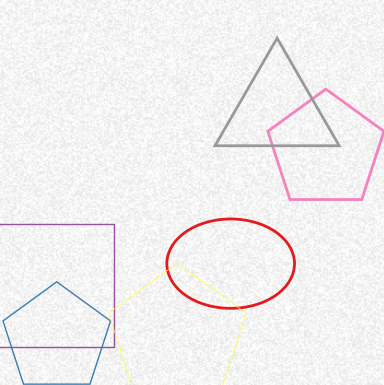[{"shape": "oval", "thickness": 2, "radius": 0.83, "center": [0.599, 0.315]}, {"shape": "pentagon", "thickness": 1, "radius": 0.73, "center": [0.147, 0.121]}, {"shape": "square", "thickness": 1, "radius": 0.8, "center": [0.137, 0.259]}, {"shape": "pentagon", "thickness": 0.5, "radius": 0.94, "center": [0.461, 0.128]}, {"shape": "pentagon", "thickness": 2, "radius": 0.79, "center": [0.846, 0.61]}, {"shape": "triangle", "thickness": 2, "radius": 0.93, "center": [0.72, 0.715]}]